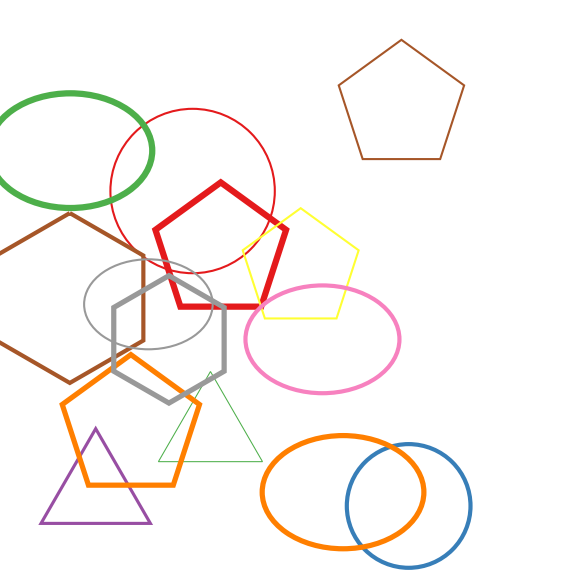[{"shape": "pentagon", "thickness": 3, "radius": 0.59, "center": [0.382, 0.564]}, {"shape": "circle", "thickness": 1, "radius": 0.71, "center": [0.334, 0.668]}, {"shape": "circle", "thickness": 2, "radius": 0.54, "center": [0.708, 0.123]}, {"shape": "oval", "thickness": 3, "radius": 0.71, "center": [0.122, 0.738]}, {"shape": "triangle", "thickness": 0.5, "radius": 0.52, "center": [0.364, 0.252]}, {"shape": "triangle", "thickness": 1.5, "radius": 0.55, "center": [0.166, 0.147]}, {"shape": "oval", "thickness": 2.5, "radius": 0.7, "center": [0.594, 0.147]}, {"shape": "pentagon", "thickness": 2.5, "radius": 0.62, "center": [0.227, 0.26]}, {"shape": "pentagon", "thickness": 1, "radius": 0.53, "center": [0.521, 0.533]}, {"shape": "hexagon", "thickness": 2, "radius": 0.74, "center": [0.121, 0.483]}, {"shape": "pentagon", "thickness": 1, "radius": 0.57, "center": [0.695, 0.816]}, {"shape": "oval", "thickness": 2, "radius": 0.67, "center": [0.558, 0.412]}, {"shape": "oval", "thickness": 1, "radius": 0.56, "center": [0.257, 0.472]}, {"shape": "hexagon", "thickness": 2.5, "radius": 0.55, "center": [0.293, 0.411]}]